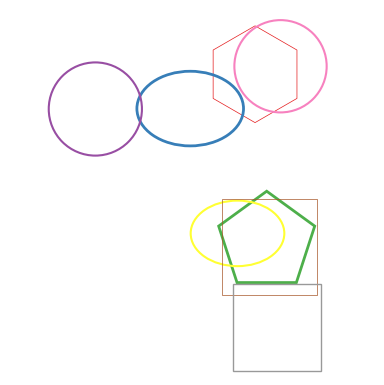[{"shape": "hexagon", "thickness": 0.5, "radius": 0.63, "center": [0.662, 0.807]}, {"shape": "oval", "thickness": 2, "radius": 0.69, "center": [0.494, 0.718]}, {"shape": "pentagon", "thickness": 2, "radius": 0.66, "center": [0.693, 0.372]}, {"shape": "circle", "thickness": 1.5, "radius": 0.61, "center": [0.248, 0.717]}, {"shape": "oval", "thickness": 1.5, "radius": 0.61, "center": [0.617, 0.394]}, {"shape": "square", "thickness": 0.5, "radius": 0.62, "center": [0.701, 0.358]}, {"shape": "circle", "thickness": 1.5, "radius": 0.6, "center": [0.729, 0.828]}, {"shape": "square", "thickness": 1, "radius": 0.57, "center": [0.72, 0.149]}]